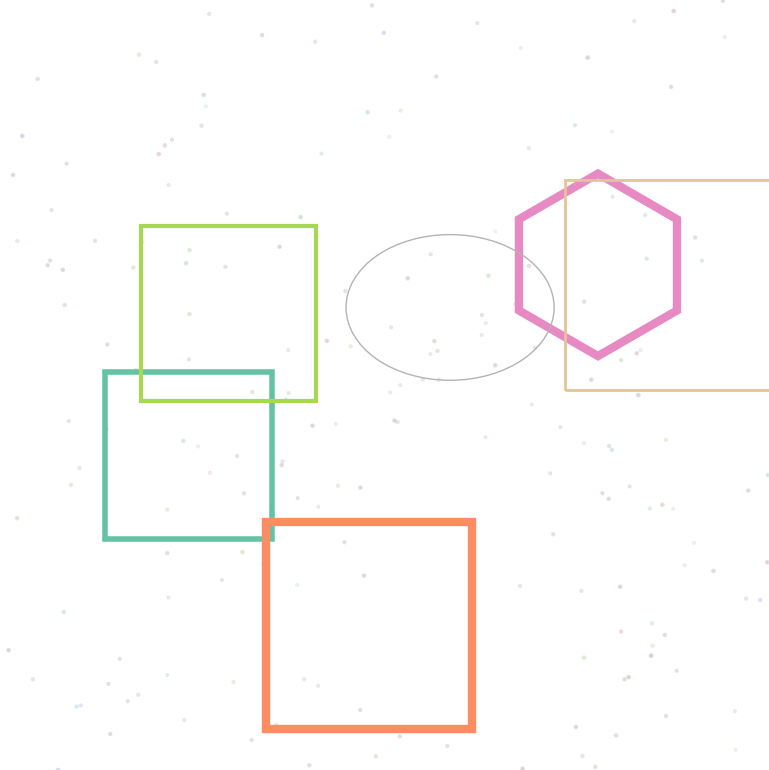[{"shape": "square", "thickness": 2, "radius": 0.54, "center": [0.245, 0.408]}, {"shape": "square", "thickness": 3, "radius": 0.67, "center": [0.479, 0.188]}, {"shape": "hexagon", "thickness": 3, "radius": 0.59, "center": [0.777, 0.656]}, {"shape": "square", "thickness": 1.5, "radius": 0.57, "center": [0.296, 0.593]}, {"shape": "square", "thickness": 1, "radius": 0.68, "center": [0.871, 0.63]}, {"shape": "oval", "thickness": 0.5, "radius": 0.68, "center": [0.585, 0.601]}]